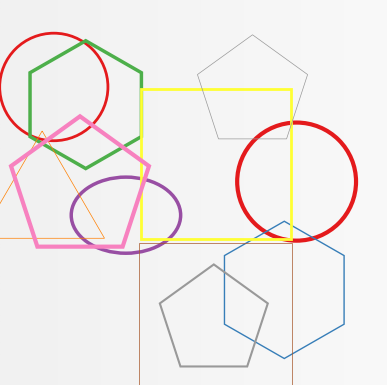[{"shape": "circle", "thickness": 2, "radius": 0.7, "center": [0.139, 0.774]}, {"shape": "circle", "thickness": 3, "radius": 0.77, "center": [0.765, 0.528]}, {"shape": "hexagon", "thickness": 1, "radius": 0.89, "center": [0.734, 0.247]}, {"shape": "hexagon", "thickness": 2.5, "radius": 0.83, "center": [0.221, 0.728]}, {"shape": "oval", "thickness": 2.5, "radius": 0.71, "center": [0.325, 0.441]}, {"shape": "triangle", "thickness": 0.5, "radius": 0.93, "center": [0.109, 0.474]}, {"shape": "square", "thickness": 2, "radius": 0.97, "center": [0.558, 0.574]}, {"shape": "square", "thickness": 0.5, "radius": 0.99, "center": [0.556, 0.172]}, {"shape": "pentagon", "thickness": 3, "radius": 0.94, "center": [0.206, 0.511]}, {"shape": "pentagon", "thickness": 1.5, "radius": 0.73, "center": [0.552, 0.167]}, {"shape": "pentagon", "thickness": 0.5, "radius": 0.75, "center": [0.652, 0.76]}]